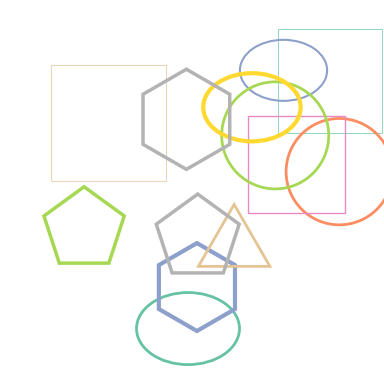[{"shape": "square", "thickness": 0.5, "radius": 0.68, "center": [0.858, 0.79]}, {"shape": "oval", "thickness": 2, "radius": 0.67, "center": [0.488, 0.147]}, {"shape": "circle", "thickness": 2, "radius": 0.69, "center": [0.881, 0.554]}, {"shape": "hexagon", "thickness": 3, "radius": 0.57, "center": [0.512, 0.254]}, {"shape": "oval", "thickness": 1.5, "radius": 0.57, "center": [0.736, 0.817]}, {"shape": "square", "thickness": 1, "radius": 0.63, "center": [0.77, 0.572]}, {"shape": "pentagon", "thickness": 2.5, "radius": 0.55, "center": [0.218, 0.405]}, {"shape": "circle", "thickness": 2, "radius": 0.7, "center": [0.715, 0.648]}, {"shape": "oval", "thickness": 3, "radius": 0.63, "center": [0.654, 0.721]}, {"shape": "square", "thickness": 0.5, "radius": 0.75, "center": [0.282, 0.681]}, {"shape": "triangle", "thickness": 2, "radius": 0.54, "center": [0.608, 0.362]}, {"shape": "hexagon", "thickness": 2.5, "radius": 0.65, "center": [0.484, 0.69]}, {"shape": "pentagon", "thickness": 2.5, "radius": 0.57, "center": [0.514, 0.383]}]